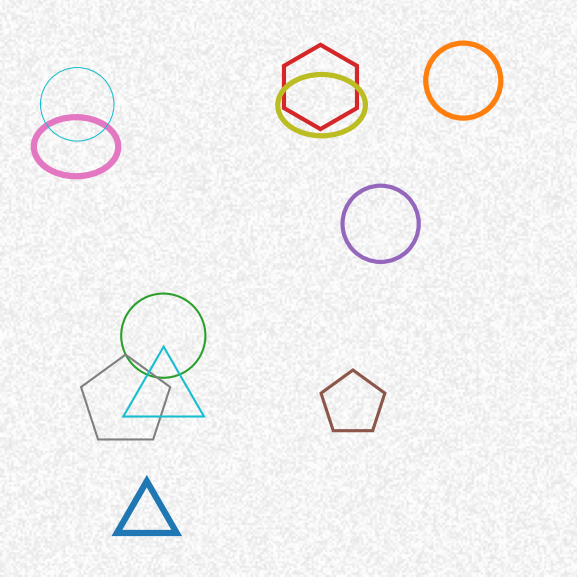[{"shape": "triangle", "thickness": 3, "radius": 0.3, "center": [0.254, 0.106]}, {"shape": "circle", "thickness": 2.5, "radius": 0.32, "center": [0.802, 0.86]}, {"shape": "circle", "thickness": 1, "radius": 0.36, "center": [0.283, 0.418]}, {"shape": "hexagon", "thickness": 2, "radius": 0.36, "center": [0.555, 0.849]}, {"shape": "circle", "thickness": 2, "radius": 0.33, "center": [0.659, 0.612]}, {"shape": "pentagon", "thickness": 1.5, "radius": 0.29, "center": [0.611, 0.3]}, {"shape": "oval", "thickness": 3, "radius": 0.37, "center": [0.132, 0.745]}, {"shape": "pentagon", "thickness": 1, "radius": 0.41, "center": [0.218, 0.304]}, {"shape": "oval", "thickness": 2.5, "radius": 0.38, "center": [0.557, 0.817]}, {"shape": "circle", "thickness": 0.5, "radius": 0.32, "center": [0.134, 0.819]}, {"shape": "triangle", "thickness": 1, "radius": 0.4, "center": [0.283, 0.318]}]